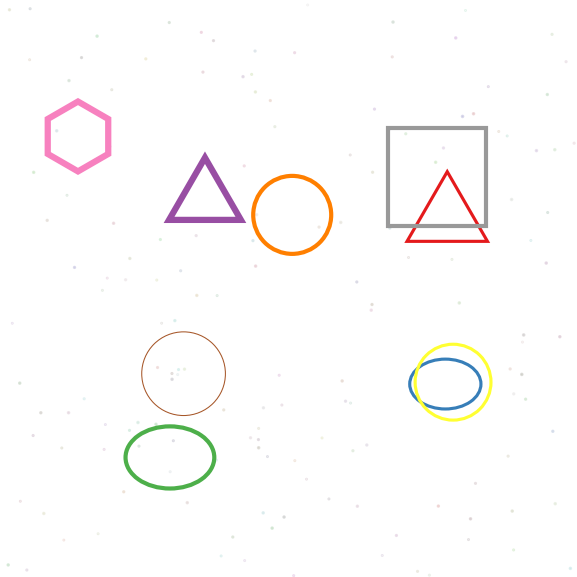[{"shape": "triangle", "thickness": 1.5, "radius": 0.4, "center": [0.774, 0.621]}, {"shape": "oval", "thickness": 1.5, "radius": 0.31, "center": [0.771, 0.334]}, {"shape": "oval", "thickness": 2, "radius": 0.38, "center": [0.294, 0.207]}, {"shape": "triangle", "thickness": 3, "radius": 0.36, "center": [0.355, 0.654]}, {"shape": "circle", "thickness": 2, "radius": 0.34, "center": [0.506, 0.627]}, {"shape": "circle", "thickness": 1.5, "radius": 0.33, "center": [0.785, 0.337]}, {"shape": "circle", "thickness": 0.5, "radius": 0.36, "center": [0.318, 0.352]}, {"shape": "hexagon", "thickness": 3, "radius": 0.3, "center": [0.135, 0.763]}, {"shape": "square", "thickness": 2, "radius": 0.42, "center": [0.757, 0.692]}]